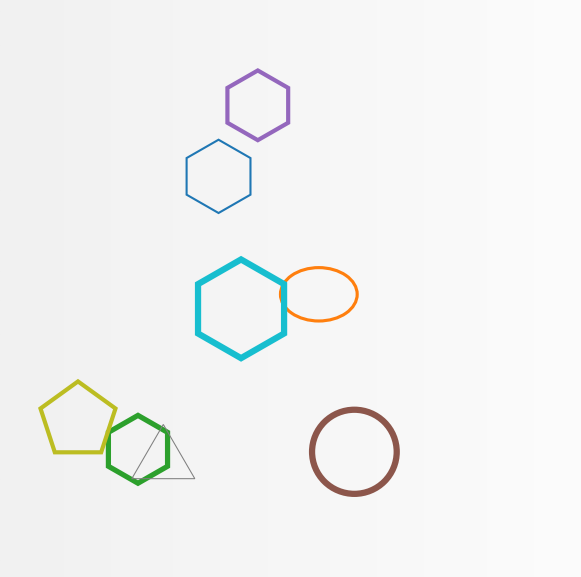[{"shape": "hexagon", "thickness": 1, "radius": 0.32, "center": [0.376, 0.694]}, {"shape": "oval", "thickness": 1.5, "radius": 0.33, "center": [0.549, 0.49]}, {"shape": "hexagon", "thickness": 2.5, "radius": 0.29, "center": [0.237, 0.221]}, {"shape": "hexagon", "thickness": 2, "radius": 0.3, "center": [0.444, 0.817]}, {"shape": "circle", "thickness": 3, "radius": 0.36, "center": [0.61, 0.217]}, {"shape": "triangle", "thickness": 0.5, "radius": 0.31, "center": [0.281, 0.202]}, {"shape": "pentagon", "thickness": 2, "radius": 0.34, "center": [0.134, 0.271]}, {"shape": "hexagon", "thickness": 3, "radius": 0.43, "center": [0.415, 0.464]}]